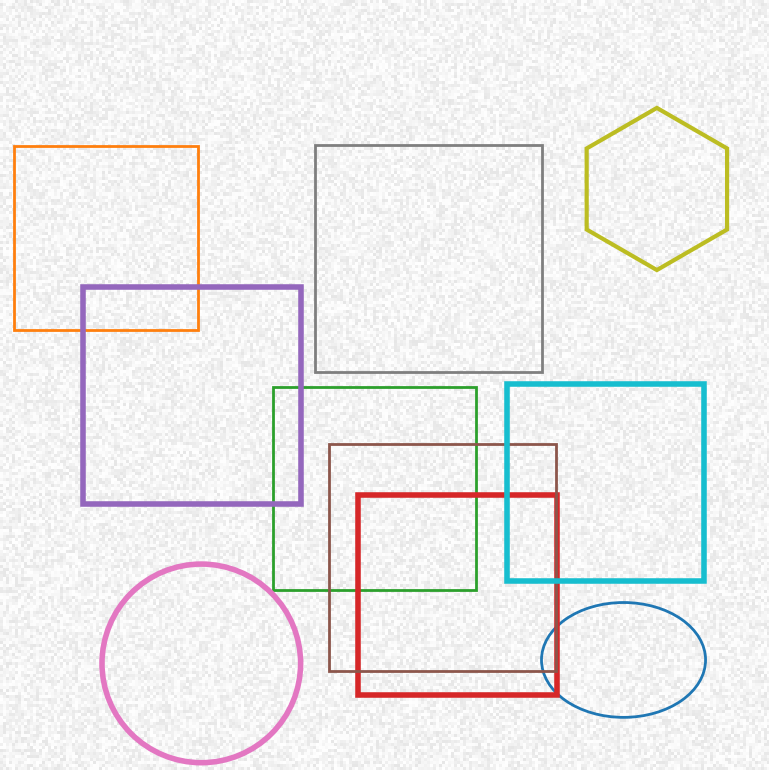[{"shape": "oval", "thickness": 1, "radius": 0.53, "center": [0.81, 0.143]}, {"shape": "square", "thickness": 1, "radius": 0.6, "center": [0.138, 0.691]}, {"shape": "square", "thickness": 1, "radius": 0.66, "center": [0.487, 0.366]}, {"shape": "square", "thickness": 2, "radius": 0.65, "center": [0.594, 0.227]}, {"shape": "square", "thickness": 2, "radius": 0.71, "center": [0.249, 0.486]}, {"shape": "square", "thickness": 1, "radius": 0.74, "center": [0.575, 0.276]}, {"shape": "circle", "thickness": 2, "radius": 0.64, "center": [0.261, 0.138]}, {"shape": "square", "thickness": 1, "radius": 0.74, "center": [0.556, 0.665]}, {"shape": "hexagon", "thickness": 1.5, "radius": 0.53, "center": [0.853, 0.755]}, {"shape": "square", "thickness": 2, "radius": 0.64, "center": [0.786, 0.373]}]